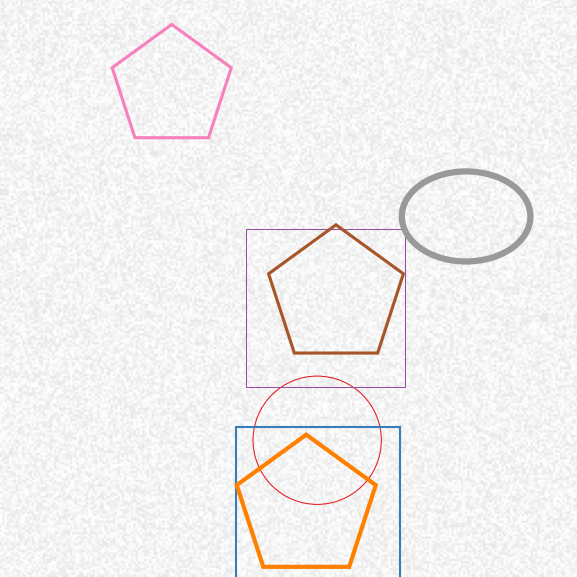[{"shape": "circle", "thickness": 0.5, "radius": 0.56, "center": [0.549, 0.237]}, {"shape": "square", "thickness": 1, "radius": 0.71, "center": [0.55, 0.118]}, {"shape": "square", "thickness": 0.5, "radius": 0.69, "center": [0.564, 0.466]}, {"shape": "pentagon", "thickness": 2, "radius": 0.63, "center": [0.53, 0.12]}, {"shape": "pentagon", "thickness": 1.5, "radius": 0.61, "center": [0.582, 0.487]}, {"shape": "pentagon", "thickness": 1.5, "radius": 0.54, "center": [0.297, 0.848]}, {"shape": "oval", "thickness": 3, "radius": 0.56, "center": [0.807, 0.624]}]